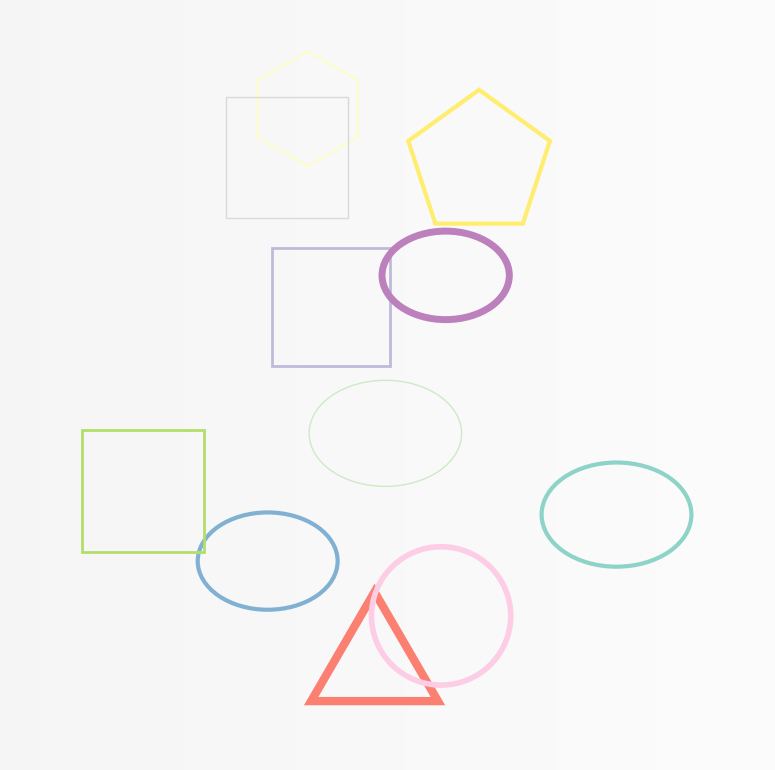[{"shape": "oval", "thickness": 1.5, "radius": 0.48, "center": [0.795, 0.332]}, {"shape": "hexagon", "thickness": 0.5, "radius": 0.37, "center": [0.397, 0.859]}, {"shape": "square", "thickness": 1, "radius": 0.38, "center": [0.427, 0.601]}, {"shape": "triangle", "thickness": 3, "radius": 0.47, "center": [0.483, 0.137]}, {"shape": "oval", "thickness": 1.5, "radius": 0.45, "center": [0.345, 0.271]}, {"shape": "square", "thickness": 1, "radius": 0.4, "center": [0.185, 0.362]}, {"shape": "circle", "thickness": 2, "radius": 0.45, "center": [0.569, 0.2]}, {"shape": "square", "thickness": 0.5, "radius": 0.39, "center": [0.37, 0.796]}, {"shape": "oval", "thickness": 2.5, "radius": 0.41, "center": [0.575, 0.642]}, {"shape": "oval", "thickness": 0.5, "radius": 0.49, "center": [0.497, 0.437]}, {"shape": "pentagon", "thickness": 1.5, "radius": 0.48, "center": [0.618, 0.787]}]